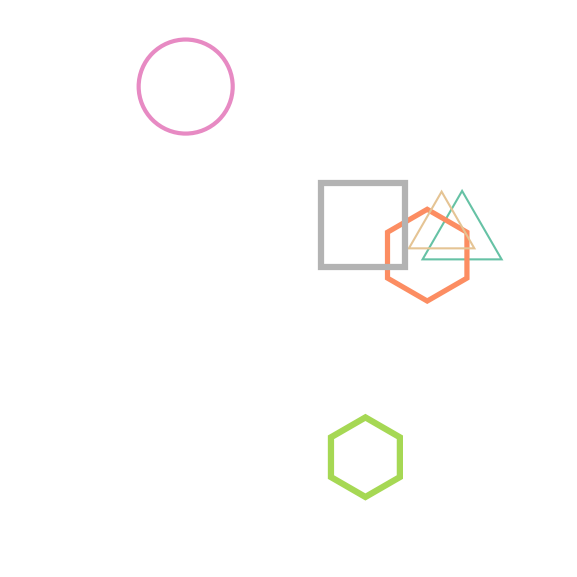[{"shape": "triangle", "thickness": 1, "radius": 0.4, "center": [0.8, 0.59]}, {"shape": "hexagon", "thickness": 2.5, "radius": 0.4, "center": [0.74, 0.557]}, {"shape": "circle", "thickness": 2, "radius": 0.41, "center": [0.322, 0.849]}, {"shape": "hexagon", "thickness": 3, "radius": 0.34, "center": [0.633, 0.207]}, {"shape": "triangle", "thickness": 1, "radius": 0.33, "center": [0.765, 0.602]}, {"shape": "square", "thickness": 3, "radius": 0.36, "center": [0.629, 0.609]}]